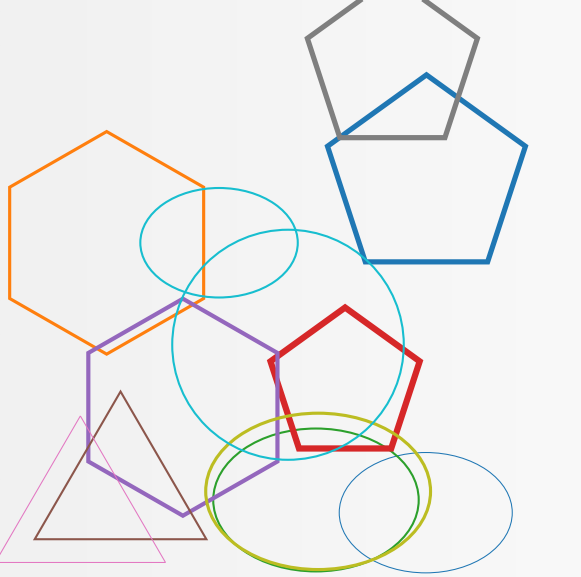[{"shape": "pentagon", "thickness": 2.5, "radius": 0.9, "center": [0.734, 0.691]}, {"shape": "oval", "thickness": 0.5, "radius": 0.74, "center": [0.732, 0.111]}, {"shape": "hexagon", "thickness": 1.5, "radius": 0.96, "center": [0.184, 0.579]}, {"shape": "oval", "thickness": 1, "radius": 0.88, "center": [0.544, 0.133]}, {"shape": "pentagon", "thickness": 3, "radius": 0.67, "center": [0.594, 0.332]}, {"shape": "hexagon", "thickness": 2, "radius": 0.94, "center": [0.315, 0.294]}, {"shape": "triangle", "thickness": 1, "radius": 0.85, "center": [0.207, 0.151]}, {"shape": "triangle", "thickness": 0.5, "radius": 0.85, "center": [0.138, 0.11]}, {"shape": "pentagon", "thickness": 2.5, "radius": 0.77, "center": [0.675, 0.885]}, {"shape": "oval", "thickness": 1.5, "radius": 0.97, "center": [0.547, 0.148]}, {"shape": "oval", "thickness": 1, "radius": 0.68, "center": [0.377, 0.579]}, {"shape": "circle", "thickness": 1, "radius": 1.0, "center": [0.495, 0.402]}]